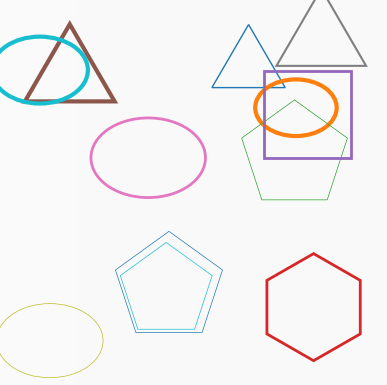[{"shape": "pentagon", "thickness": 0.5, "radius": 0.73, "center": [0.436, 0.254]}, {"shape": "triangle", "thickness": 1, "radius": 0.55, "center": [0.641, 0.827]}, {"shape": "oval", "thickness": 3, "radius": 0.53, "center": [0.764, 0.72]}, {"shape": "pentagon", "thickness": 0.5, "radius": 0.72, "center": [0.76, 0.597]}, {"shape": "hexagon", "thickness": 2, "radius": 0.7, "center": [0.809, 0.202]}, {"shape": "square", "thickness": 2, "radius": 0.56, "center": [0.793, 0.703]}, {"shape": "triangle", "thickness": 3, "radius": 0.67, "center": [0.18, 0.803]}, {"shape": "oval", "thickness": 2, "radius": 0.74, "center": [0.382, 0.59]}, {"shape": "triangle", "thickness": 1.5, "radius": 0.67, "center": [0.829, 0.896]}, {"shape": "oval", "thickness": 0.5, "radius": 0.69, "center": [0.129, 0.115]}, {"shape": "pentagon", "thickness": 0.5, "radius": 0.62, "center": [0.429, 0.246]}, {"shape": "oval", "thickness": 3, "radius": 0.62, "center": [0.103, 0.818]}]